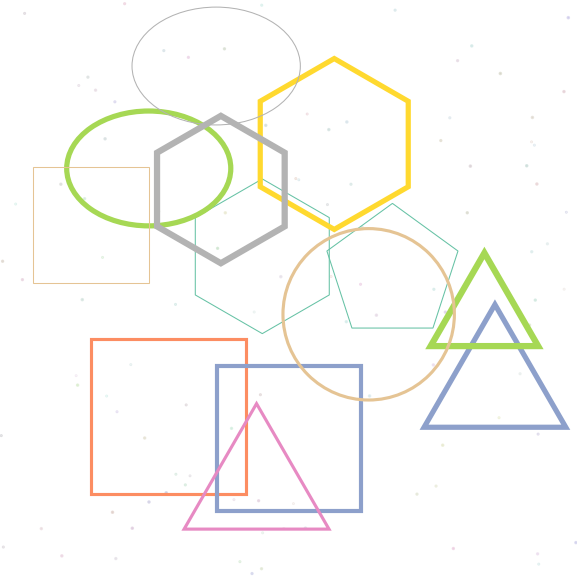[{"shape": "pentagon", "thickness": 0.5, "radius": 0.6, "center": [0.68, 0.528]}, {"shape": "hexagon", "thickness": 0.5, "radius": 0.67, "center": [0.454, 0.555]}, {"shape": "square", "thickness": 1.5, "radius": 0.67, "center": [0.292, 0.278]}, {"shape": "triangle", "thickness": 2.5, "radius": 0.71, "center": [0.857, 0.33]}, {"shape": "square", "thickness": 2, "radius": 0.63, "center": [0.5, 0.24]}, {"shape": "triangle", "thickness": 1.5, "radius": 0.72, "center": [0.444, 0.155]}, {"shape": "oval", "thickness": 2.5, "radius": 0.71, "center": [0.258, 0.707]}, {"shape": "triangle", "thickness": 3, "radius": 0.54, "center": [0.839, 0.454]}, {"shape": "hexagon", "thickness": 2.5, "radius": 0.74, "center": [0.579, 0.75]}, {"shape": "square", "thickness": 0.5, "radius": 0.5, "center": [0.157, 0.609]}, {"shape": "circle", "thickness": 1.5, "radius": 0.74, "center": [0.638, 0.455]}, {"shape": "oval", "thickness": 0.5, "radius": 0.73, "center": [0.374, 0.885]}, {"shape": "hexagon", "thickness": 3, "radius": 0.64, "center": [0.382, 0.671]}]